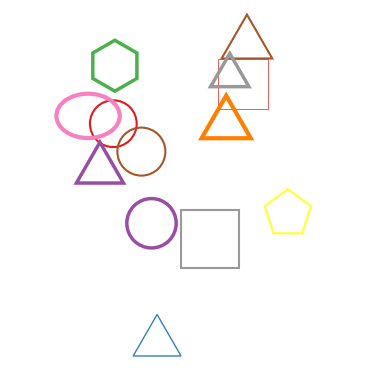[{"shape": "circle", "thickness": 1.5, "radius": 0.3, "center": [0.294, 0.679]}, {"shape": "square", "thickness": 0.5, "radius": 0.33, "center": [0.63, 0.781]}, {"shape": "triangle", "thickness": 1, "radius": 0.36, "center": [0.408, 0.111]}, {"shape": "hexagon", "thickness": 2.5, "radius": 0.33, "center": [0.298, 0.829]}, {"shape": "triangle", "thickness": 2.5, "radius": 0.35, "center": [0.26, 0.56]}, {"shape": "circle", "thickness": 2.5, "radius": 0.32, "center": [0.394, 0.42]}, {"shape": "triangle", "thickness": 3, "radius": 0.37, "center": [0.587, 0.678]}, {"shape": "pentagon", "thickness": 1.5, "radius": 0.32, "center": [0.748, 0.445]}, {"shape": "triangle", "thickness": 1.5, "radius": 0.38, "center": [0.641, 0.886]}, {"shape": "circle", "thickness": 1.5, "radius": 0.31, "center": [0.367, 0.606]}, {"shape": "oval", "thickness": 3, "radius": 0.41, "center": [0.229, 0.699]}, {"shape": "triangle", "thickness": 2.5, "radius": 0.29, "center": [0.597, 0.804]}, {"shape": "square", "thickness": 1.5, "radius": 0.38, "center": [0.545, 0.379]}]